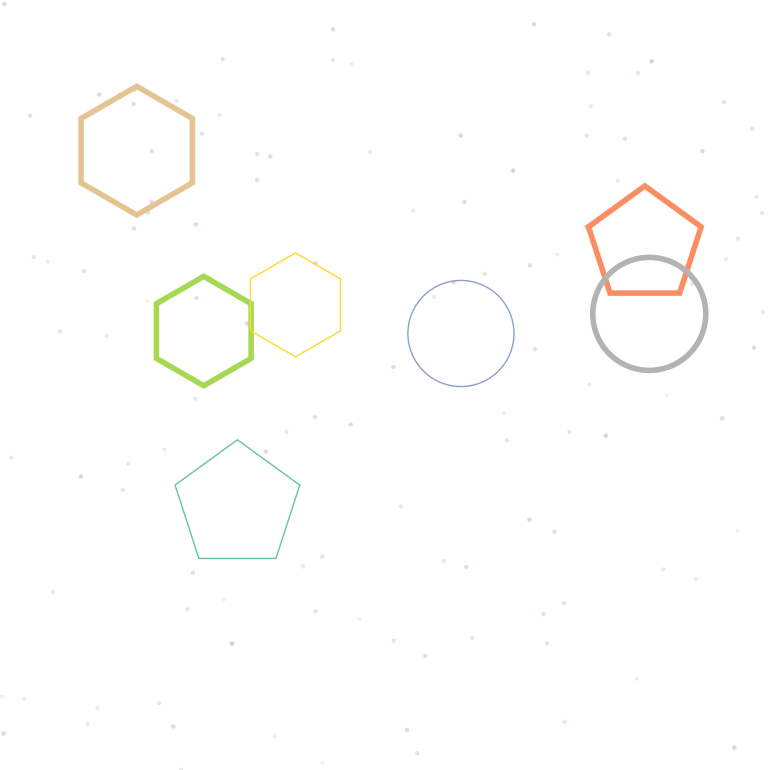[{"shape": "pentagon", "thickness": 0.5, "radius": 0.43, "center": [0.308, 0.344]}, {"shape": "pentagon", "thickness": 2, "radius": 0.38, "center": [0.837, 0.682]}, {"shape": "circle", "thickness": 0.5, "radius": 0.34, "center": [0.599, 0.567]}, {"shape": "hexagon", "thickness": 2, "radius": 0.36, "center": [0.265, 0.57]}, {"shape": "hexagon", "thickness": 0.5, "radius": 0.34, "center": [0.384, 0.604]}, {"shape": "hexagon", "thickness": 2, "radius": 0.42, "center": [0.178, 0.804]}, {"shape": "circle", "thickness": 2, "radius": 0.37, "center": [0.843, 0.592]}]